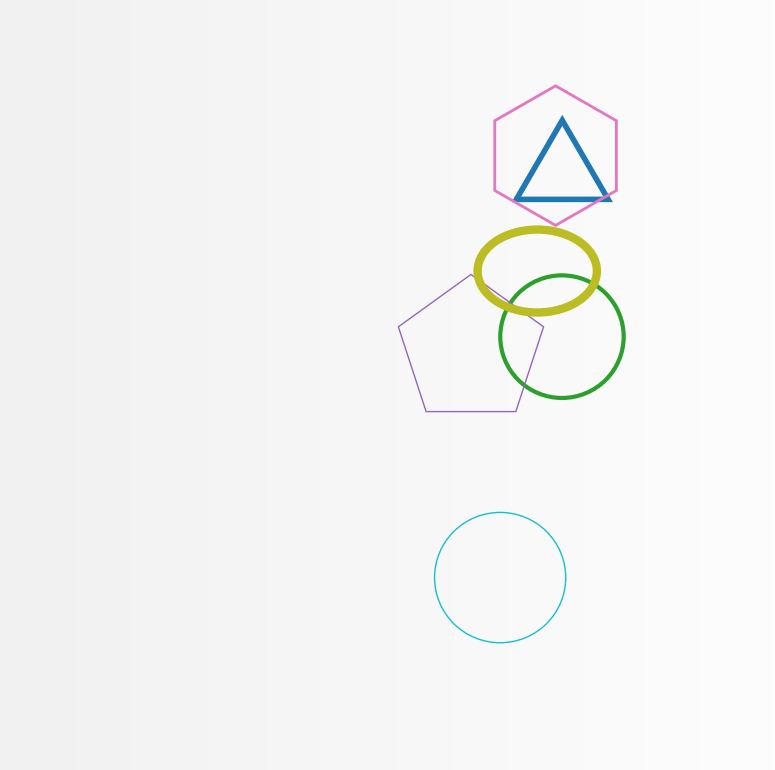[{"shape": "triangle", "thickness": 2, "radius": 0.34, "center": [0.725, 0.775]}, {"shape": "circle", "thickness": 1.5, "radius": 0.4, "center": [0.725, 0.563]}, {"shape": "pentagon", "thickness": 0.5, "radius": 0.49, "center": [0.608, 0.545]}, {"shape": "hexagon", "thickness": 1, "radius": 0.45, "center": [0.717, 0.798]}, {"shape": "oval", "thickness": 3, "radius": 0.38, "center": [0.693, 0.648]}, {"shape": "circle", "thickness": 0.5, "radius": 0.42, "center": [0.645, 0.25]}]